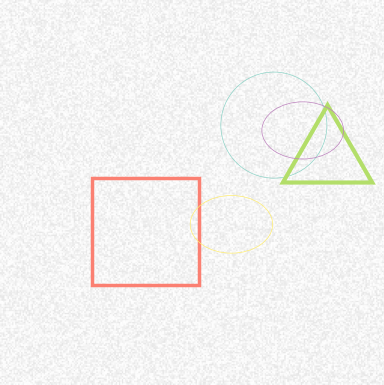[{"shape": "circle", "thickness": 0.5, "radius": 0.69, "center": [0.711, 0.675]}, {"shape": "square", "thickness": 2.5, "radius": 0.7, "center": [0.379, 0.398]}, {"shape": "triangle", "thickness": 3, "radius": 0.67, "center": [0.851, 0.593]}, {"shape": "oval", "thickness": 0.5, "radius": 0.53, "center": [0.786, 0.661]}, {"shape": "oval", "thickness": 0.5, "radius": 0.53, "center": [0.601, 0.417]}]